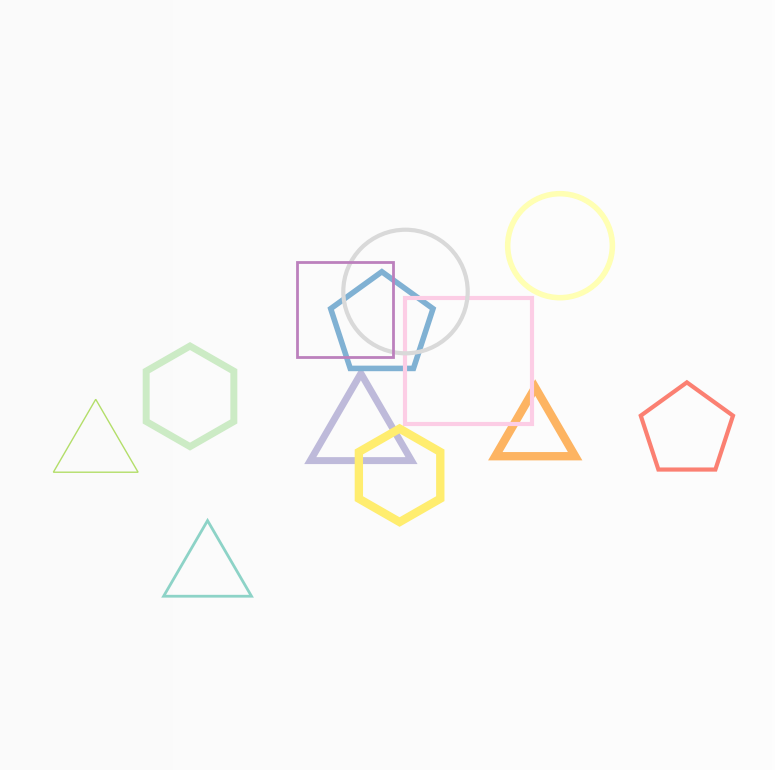[{"shape": "triangle", "thickness": 1, "radius": 0.33, "center": [0.268, 0.258]}, {"shape": "circle", "thickness": 2, "radius": 0.34, "center": [0.723, 0.681]}, {"shape": "triangle", "thickness": 2.5, "radius": 0.38, "center": [0.466, 0.44]}, {"shape": "pentagon", "thickness": 1.5, "radius": 0.31, "center": [0.886, 0.441]}, {"shape": "pentagon", "thickness": 2, "radius": 0.35, "center": [0.493, 0.578]}, {"shape": "triangle", "thickness": 3, "radius": 0.3, "center": [0.691, 0.437]}, {"shape": "triangle", "thickness": 0.5, "radius": 0.32, "center": [0.124, 0.418]}, {"shape": "square", "thickness": 1.5, "radius": 0.41, "center": [0.605, 0.532]}, {"shape": "circle", "thickness": 1.5, "radius": 0.4, "center": [0.523, 0.621]}, {"shape": "square", "thickness": 1, "radius": 0.31, "center": [0.445, 0.598]}, {"shape": "hexagon", "thickness": 2.5, "radius": 0.33, "center": [0.245, 0.485]}, {"shape": "hexagon", "thickness": 3, "radius": 0.3, "center": [0.516, 0.383]}]